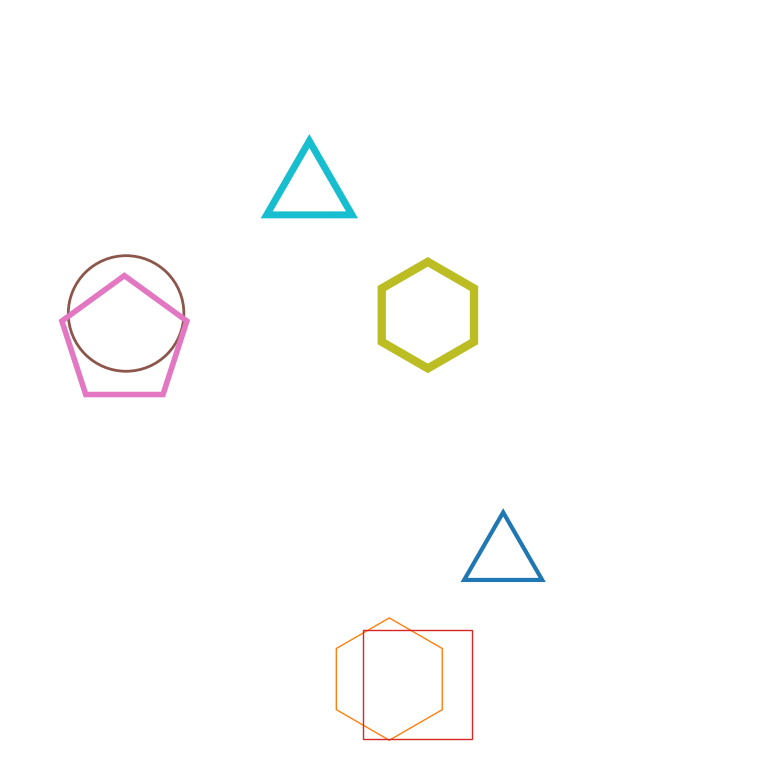[{"shape": "triangle", "thickness": 1.5, "radius": 0.29, "center": [0.653, 0.276]}, {"shape": "hexagon", "thickness": 0.5, "radius": 0.4, "center": [0.506, 0.118]}, {"shape": "square", "thickness": 0.5, "radius": 0.36, "center": [0.542, 0.111]}, {"shape": "circle", "thickness": 1, "radius": 0.38, "center": [0.164, 0.593]}, {"shape": "pentagon", "thickness": 2, "radius": 0.43, "center": [0.162, 0.557]}, {"shape": "hexagon", "thickness": 3, "radius": 0.35, "center": [0.556, 0.591]}, {"shape": "triangle", "thickness": 2.5, "radius": 0.32, "center": [0.402, 0.753]}]